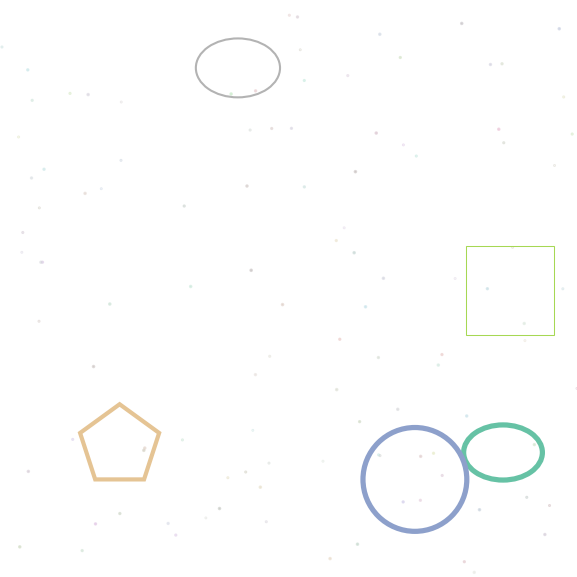[{"shape": "oval", "thickness": 2.5, "radius": 0.34, "center": [0.871, 0.216]}, {"shape": "circle", "thickness": 2.5, "radius": 0.45, "center": [0.718, 0.169]}, {"shape": "square", "thickness": 0.5, "radius": 0.38, "center": [0.883, 0.496]}, {"shape": "pentagon", "thickness": 2, "radius": 0.36, "center": [0.207, 0.227]}, {"shape": "oval", "thickness": 1, "radius": 0.36, "center": [0.412, 0.882]}]